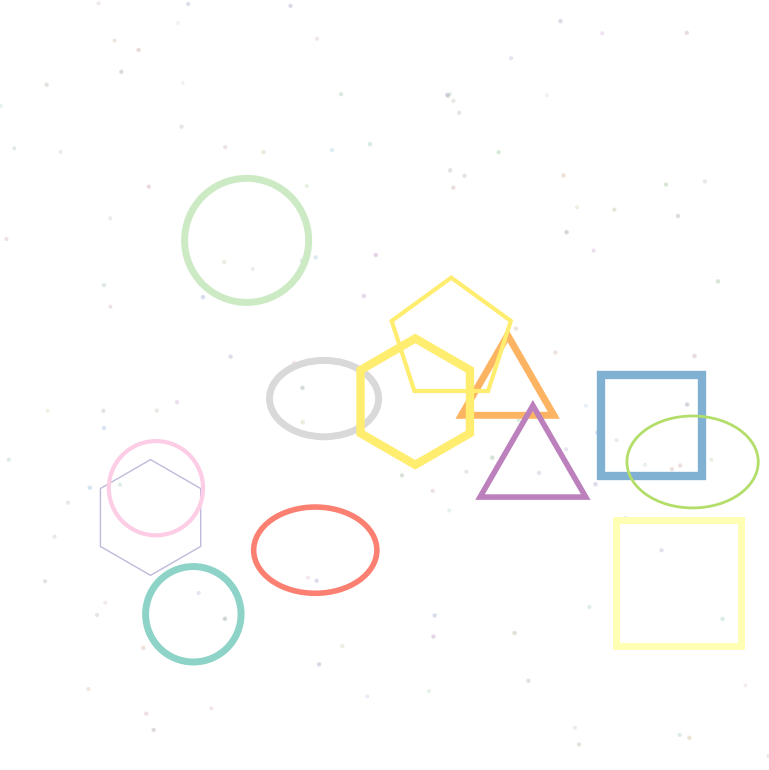[{"shape": "circle", "thickness": 2.5, "radius": 0.31, "center": [0.251, 0.202]}, {"shape": "square", "thickness": 2.5, "radius": 0.41, "center": [0.881, 0.243]}, {"shape": "hexagon", "thickness": 0.5, "radius": 0.38, "center": [0.196, 0.328]}, {"shape": "oval", "thickness": 2, "radius": 0.4, "center": [0.409, 0.286]}, {"shape": "square", "thickness": 3, "radius": 0.33, "center": [0.846, 0.447]}, {"shape": "triangle", "thickness": 2.5, "radius": 0.35, "center": [0.659, 0.495]}, {"shape": "oval", "thickness": 1, "radius": 0.43, "center": [0.899, 0.4]}, {"shape": "circle", "thickness": 1.5, "radius": 0.31, "center": [0.203, 0.366]}, {"shape": "oval", "thickness": 2.5, "radius": 0.35, "center": [0.421, 0.482]}, {"shape": "triangle", "thickness": 2, "radius": 0.4, "center": [0.692, 0.394]}, {"shape": "circle", "thickness": 2.5, "radius": 0.4, "center": [0.32, 0.688]}, {"shape": "pentagon", "thickness": 1.5, "radius": 0.41, "center": [0.586, 0.558]}, {"shape": "hexagon", "thickness": 3, "radius": 0.41, "center": [0.539, 0.478]}]